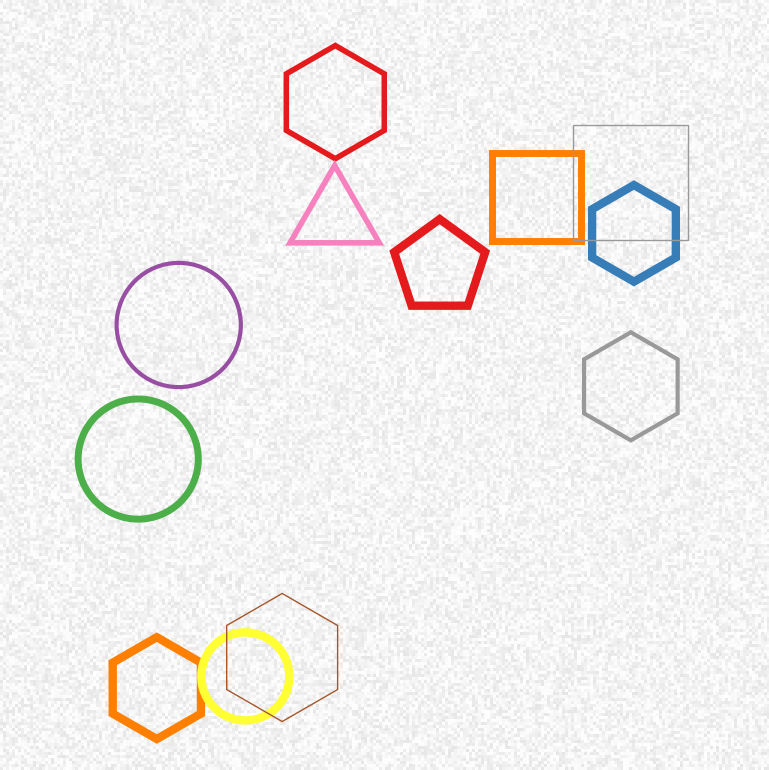[{"shape": "hexagon", "thickness": 2, "radius": 0.37, "center": [0.435, 0.867]}, {"shape": "pentagon", "thickness": 3, "radius": 0.31, "center": [0.571, 0.653]}, {"shape": "hexagon", "thickness": 3, "radius": 0.31, "center": [0.823, 0.697]}, {"shape": "circle", "thickness": 2.5, "radius": 0.39, "center": [0.179, 0.404]}, {"shape": "circle", "thickness": 1.5, "radius": 0.4, "center": [0.232, 0.578]}, {"shape": "hexagon", "thickness": 3, "radius": 0.33, "center": [0.204, 0.106]}, {"shape": "square", "thickness": 2.5, "radius": 0.29, "center": [0.697, 0.744]}, {"shape": "circle", "thickness": 3, "radius": 0.29, "center": [0.319, 0.122]}, {"shape": "hexagon", "thickness": 0.5, "radius": 0.42, "center": [0.366, 0.146]}, {"shape": "triangle", "thickness": 2, "radius": 0.33, "center": [0.435, 0.718]}, {"shape": "square", "thickness": 0.5, "radius": 0.37, "center": [0.819, 0.763]}, {"shape": "hexagon", "thickness": 1.5, "radius": 0.35, "center": [0.819, 0.498]}]